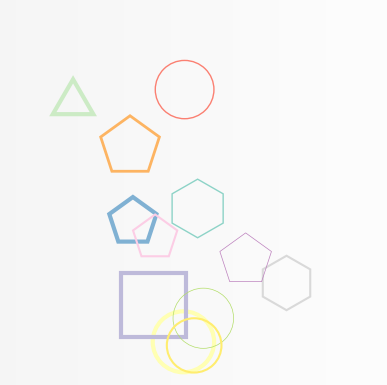[{"shape": "hexagon", "thickness": 1, "radius": 0.38, "center": [0.51, 0.459]}, {"shape": "circle", "thickness": 3, "radius": 0.4, "center": [0.473, 0.112]}, {"shape": "square", "thickness": 3, "radius": 0.42, "center": [0.396, 0.207]}, {"shape": "circle", "thickness": 1, "radius": 0.38, "center": [0.476, 0.767]}, {"shape": "pentagon", "thickness": 3, "radius": 0.32, "center": [0.343, 0.424]}, {"shape": "pentagon", "thickness": 2, "radius": 0.4, "center": [0.336, 0.62]}, {"shape": "circle", "thickness": 0.5, "radius": 0.39, "center": [0.525, 0.173]}, {"shape": "pentagon", "thickness": 1.5, "radius": 0.3, "center": [0.4, 0.383]}, {"shape": "hexagon", "thickness": 1.5, "radius": 0.35, "center": [0.739, 0.265]}, {"shape": "pentagon", "thickness": 0.5, "radius": 0.35, "center": [0.634, 0.325]}, {"shape": "triangle", "thickness": 3, "radius": 0.3, "center": [0.189, 0.734]}, {"shape": "circle", "thickness": 1.5, "radius": 0.35, "center": [0.501, 0.103]}]